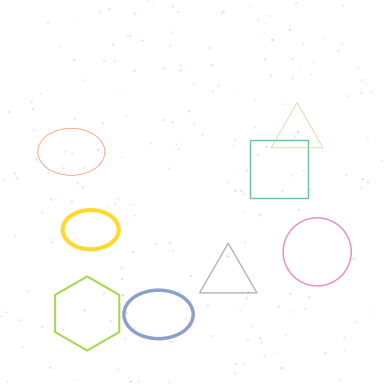[{"shape": "square", "thickness": 1, "radius": 0.38, "center": [0.724, 0.56]}, {"shape": "oval", "thickness": 0.5, "radius": 0.44, "center": [0.185, 0.606]}, {"shape": "oval", "thickness": 2.5, "radius": 0.45, "center": [0.412, 0.183]}, {"shape": "circle", "thickness": 1, "radius": 0.44, "center": [0.824, 0.346]}, {"shape": "hexagon", "thickness": 1.5, "radius": 0.48, "center": [0.226, 0.186]}, {"shape": "oval", "thickness": 3, "radius": 0.36, "center": [0.235, 0.403]}, {"shape": "triangle", "thickness": 0.5, "radius": 0.39, "center": [0.772, 0.655]}, {"shape": "triangle", "thickness": 1, "radius": 0.43, "center": [0.593, 0.282]}]